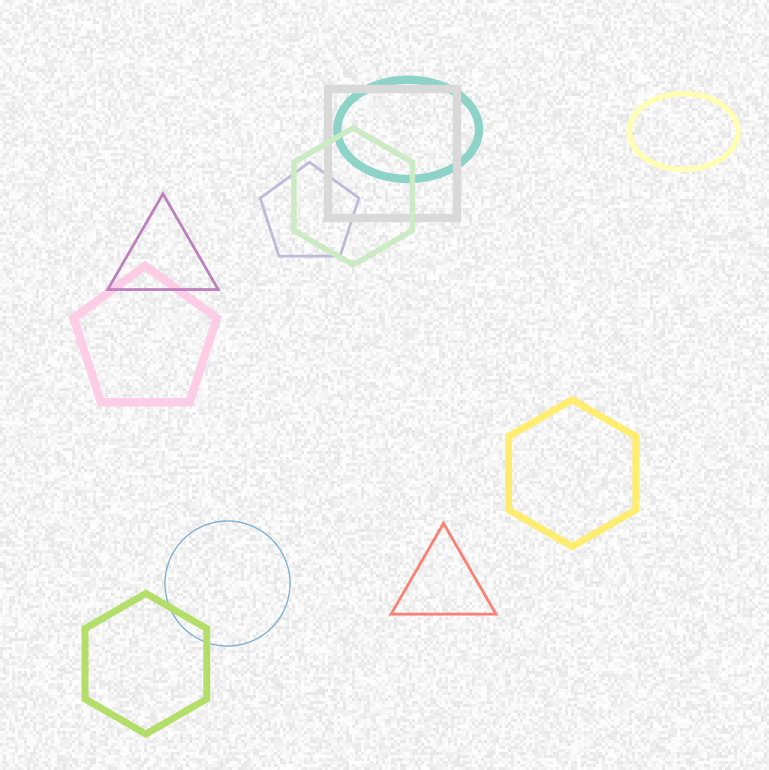[{"shape": "oval", "thickness": 3, "radius": 0.46, "center": [0.53, 0.832]}, {"shape": "oval", "thickness": 2, "radius": 0.35, "center": [0.888, 0.829]}, {"shape": "pentagon", "thickness": 1, "radius": 0.34, "center": [0.402, 0.722]}, {"shape": "triangle", "thickness": 1, "radius": 0.39, "center": [0.576, 0.242]}, {"shape": "circle", "thickness": 0.5, "radius": 0.41, "center": [0.296, 0.242]}, {"shape": "hexagon", "thickness": 2.5, "radius": 0.46, "center": [0.189, 0.138]}, {"shape": "pentagon", "thickness": 3, "radius": 0.49, "center": [0.189, 0.557]}, {"shape": "square", "thickness": 3, "radius": 0.42, "center": [0.51, 0.801]}, {"shape": "triangle", "thickness": 1, "radius": 0.41, "center": [0.212, 0.665]}, {"shape": "hexagon", "thickness": 2, "radius": 0.44, "center": [0.459, 0.745]}, {"shape": "hexagon", "thickness": 2.5, "radius": 0.48, "center": [0.743, 0.386]}]